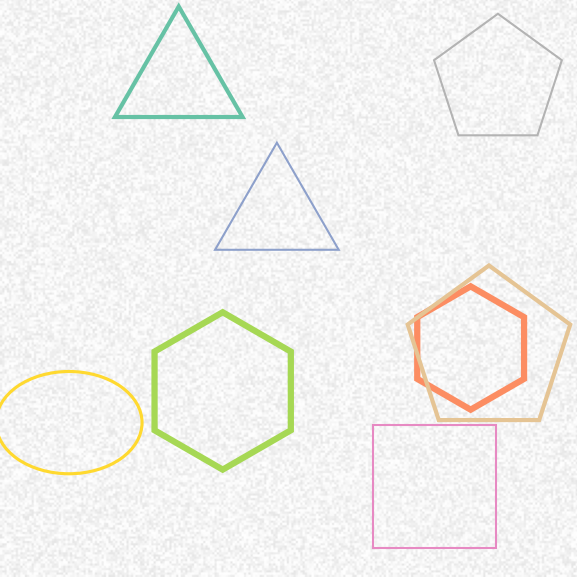[{"shape": "triangle", "thickness": 2, "radius": 0.64, "center": [0.31, 0.86]}, {"shape": "hexagon", "thickness": 3, "radius": 0.53, "center": [0.815, 0.397]}, {"shape": "triangle", "thickness": 1, "radius": 0.62, "center": [0.479, 0.628]}, {"shape": "square", "thickness": 1, "radius": 0.53, "center": [0.752, 0.157]}, {"shape": "hexagon", "thickness": 3, "radius": 0.68, "center": [0.386, 0.322]}, {"shape": "oval", "thickness": 1.5, "radius": 0.63, "center": [0.119, 0.267]}, {"shape": "pentagon", "thickness": 2, "radius": 0.74, "center": [0.847, 0.391]}, {"shape": "pentagon", "thickness": 1, "radius": 0.58, "center": [0.862, 0.859]}]